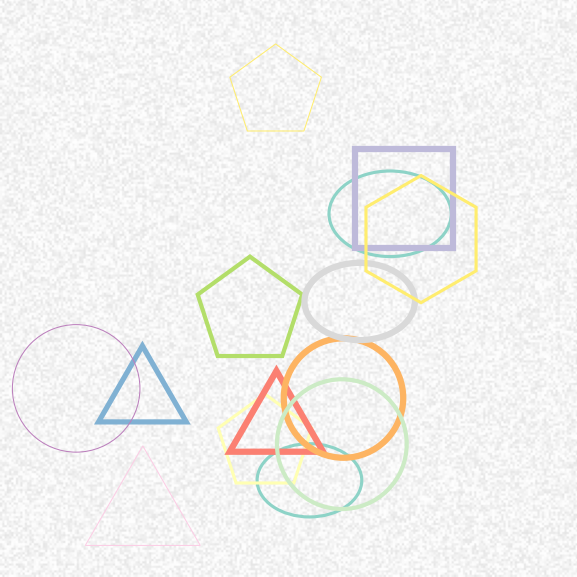[{"shape": "oval", "thickness": 1.5, "radius": 0.45, "center": [0.536, 0.167]}, {"shape": "oval", "thickness": 1.5, "radius": 0.53, "center": [0.676, 0.629]}, {"shape": "pentagon", "thickness": 1.5, "radius": 0.43, "center": [0.459, 0.232]}, {"shape": "square", "thickness": 3, "radius": 0.43, "center": [0.7, 0.655]}, {"shape": "triangle", "thickness": 3, "radius": 0.47, "center": [0.479, 0.264]}, {"shape": "triangle", "thickness": 2.5, "radius": 0.44, "center": [0.247, 0.312]}, {"shape": "circle", "thickness": 3, "radius": 0.52, "center": [0.595, 0.31]}, {"shape": "pentagon", "thickness": 2, "radius": 0.48, "center": [0.433, 0.46]}, {"shape": "triangle", "thickness": 0.5, "radius": 0.57, "center": [0.247, 0.112]}, {"shape": "oval", "thickness": 3, "radius": 0.48, "center": [0.623, 0.477]}, {"shape": "circle", "thickness": 0.5, "radius": 0.55, "center": [0.132, 0.327]}, {"shape": "circle", "thickness": 2, "radius": 0.56, "center": [0.592, 0.23]}, {"shape": "pentagon", "thickness": 0.5, "radius": 0.42, "center": [0.477, 0.84]}, {"shape": "hexagon", "thickness": 1.5, "radius": 0.55, "center": [0.729, 0.585]}]